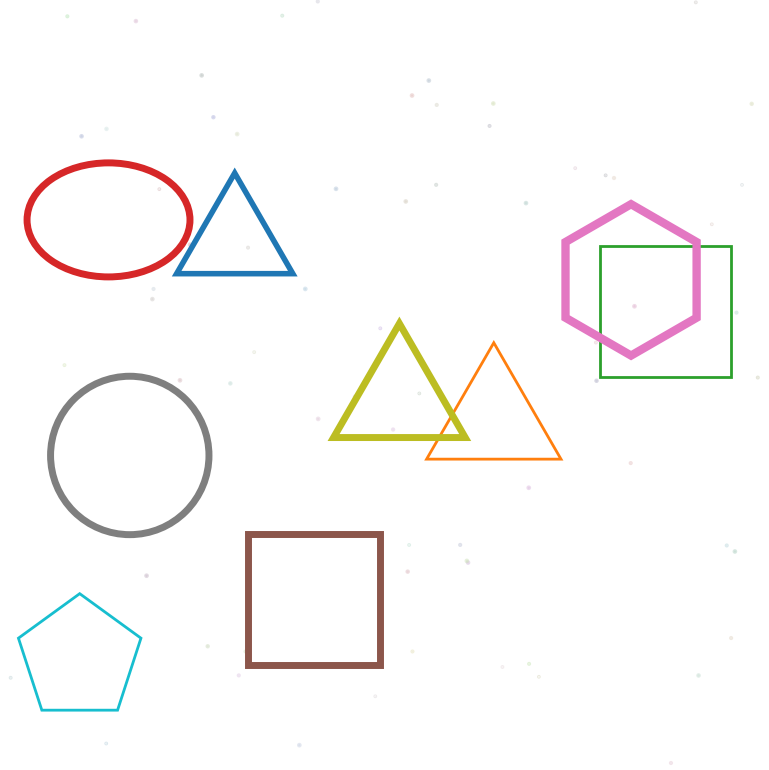[{"shape": "triangle", "thickness": 2, "radius": 0.44, "center": [0.305, 0.688]}, {"shape": "triangle", "thickness": 1, "radius": 0.5, "center": [0.641, 0.454]}, {"shape": "square", "thickness": 1, "radius": 0.42, "center": [0.865, 0.596]}, {"shape": "oval", "thickness": 2.5, "radius": 0.53, "center": [0.141, 0.714]}, {"shape": "square", "thickness": 2.5, "radius": 0.43, "center": [0.408, 0.221]}, {"shape": "hexagon", "thickness": 3, "radius": 0.49, "center": [0.82, 0.637]}, {"shape": "circle", "thickness": 2.5, "radius": 0.51, "center": [0.169, 0.409]}, {"shape": "triangle", "thickness": 2.5, "radius": 0.49, "center": [0.519, 0.481]}, {"shape": "pentagon", "thickness": 1, "radius": 0.42, "center": [0.104, 0.145]}]